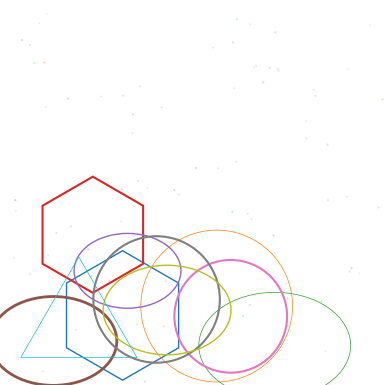[{"shape": "hexagon", "thickness": 1, "radius": 0.84, "center": [0.318, 0.181]}, {"shape": "circle", "thickness": 0.5, "radius": 0.99, "center": [0.563, 0.205]}, {"shape": "oval", "thickness": 0.5, "radius": 0.99, "center": [0.714, 0.103]}, {"shape": "hexagon", "thickness": 1.5, "radius": 0.75, "center": [0.241, 0.39]}, {"shape": "oval", "thickness": 1, "radius": 0.69, "center": [0.331, 0.297]}, {"shape": "oval", "thickness": 2, "radius": 0.82, "center": [0.139, 0.114]}, {"shape": "circle", "thickness": 1.5, "radius": 0.73, "center": [0.599, 0.178]}, {"shape": "circle", "thickness": 1.5, "radius": 0.82, "center": [0.407, 0.222]}, {"shape": "oval", "thickness": 1, "radius": 0.83, "center": [0.434, 0.195]}, {"shape": "triangle", "thickness": 0.5, "radius": 0.87, "center": [0.205, 0.158]}]